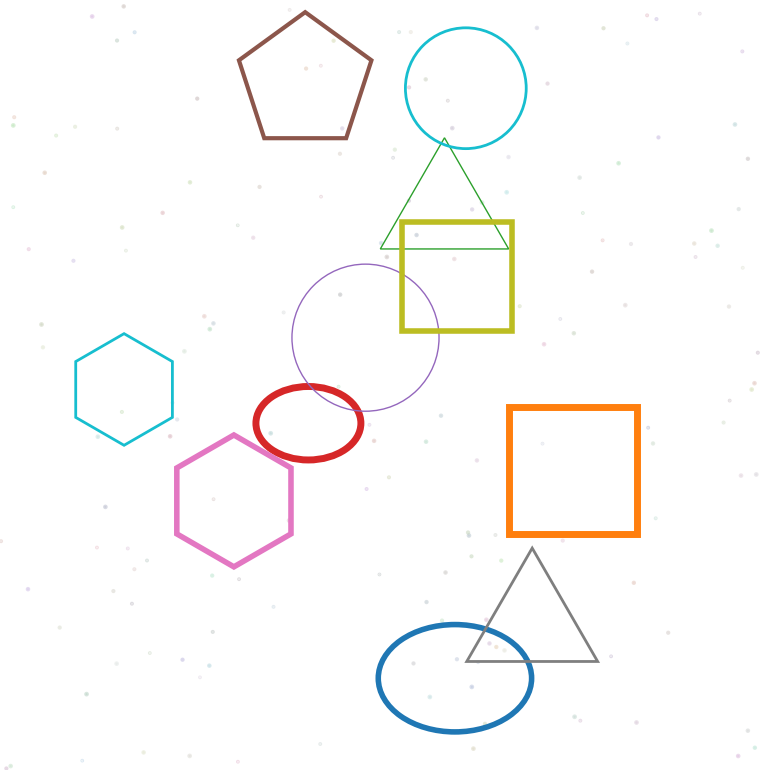[{"shape": "oval", "thickness": 2, "radius": 0.5, "center": [0.591, 0.119]}, {"shape": "square", "thickness": 2.5, "radius": 0.41, "center": [0.744, 0.389]}, {"shape": "triangle", "thickness": 0.5, "radius": 0.48, "center": [0.577, 0.725]}, {"shape": "oval", "thickness": 2.5, "radius": 0.34, "center": [0.401, 0.45]}, {"shape": "circle", "thickness": 0.5, "radius": 0.48, "center": [0.475, 0.561]}, {"shape": "pentagon", "thickness": 1.5, "radius": 0.45, "center": [0.396, 0.894]}, {"shape": "hexagon", "thickness": 2, "radius": 0.43, "center": [0.304, 0.349]}, {"shape": "triangle", "thickness": 1, "radius": 0.49, "center": [0.691, 0.19]}, {"shape": "square", "thickness": 2, "radius": 0.36, "center": [0.594, 0.641]}, {"shape": "hexagon", "thickness": 1, "radius": 0.36, "center": [0.161, 0.494]}, {"shape": "circle", "thickness": 1, "radius": 0.39, "center": [0.605, 0.885]}]